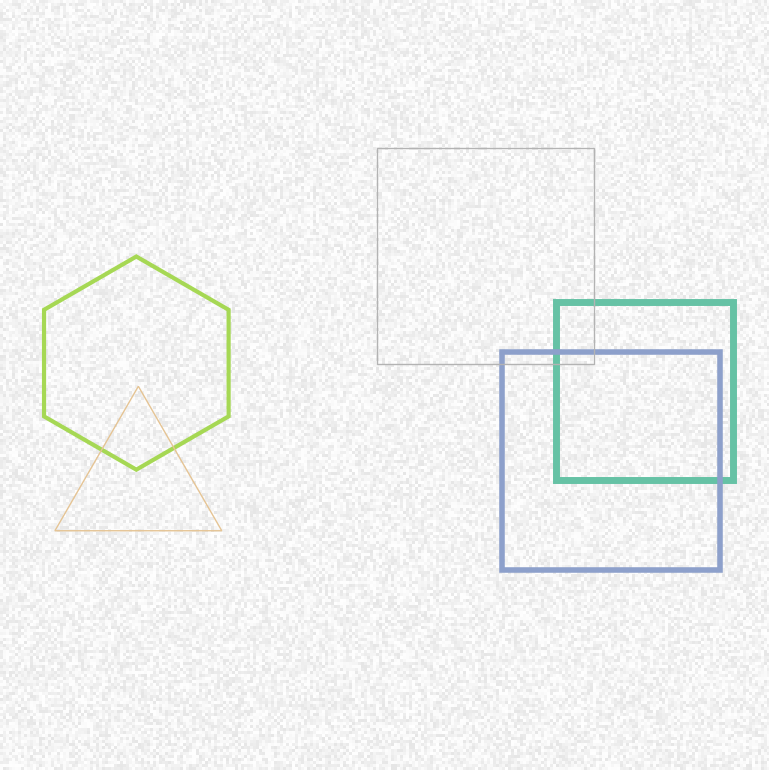[{"shape": "square", "thickness": 2.5, "radius": 0.58, "center": [0.837, 0.492]}, {"shape": "square", "thickness": 2, "radius": 0.71, "center": [0.793, 0.401]}, {"shape": "hexagon", "thickness": 1.5, "radius": 0.69, "center": [0.177, 0.528]}, {"shape": "triangle", "thickness": 0.5, "radius": 0.63, "center": [0.18, 0.373]}, {"shape": "square", "thickness": 0.5, "radius": 0.7, "center": [0.63, 0.668]}]